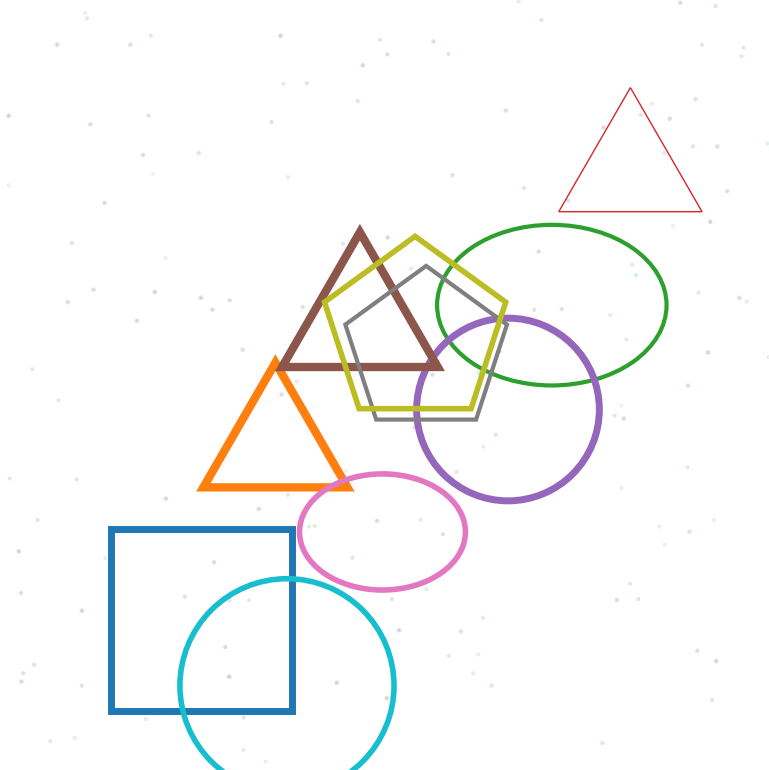[{"shape": "square", "thickness": 2.5, "radius": 0.59, "center": [0.261, 0.195]}, {"shape": "triangle", "thickness": 3, "radius": 0.54, "center": [0.358, 0.421]}, {"shape": "oval", "thickness": 1.5, "radius": 0.75, "center": [0.717, 0.604]}, {"shape": "triangle", "thickness": 0.5, "radius": 0.54, "center": [0.819, 0.779]}, {"shape": "circle", "thickness": 2.5, "radius": 0.59, "center": [0.66, 0.468]}, {"shape": "triangle", "thickness": 3, "radius": 0.58, "center": [0.467, 0.582]}, {"shape": "oval", "thickness": 2, "radius": 0.54, "center": [0.497, 0.309]}, {"shape": "pentagon", "thickness": 1.5, "radius": 0.55, "center": [0.553, 0.544]}, {"shape": "pentagon", "thickness": 2, "radius": 0.62, "center": [0.539, 0.569]}, {"shape": "circle", "thickness": 2, "radius": 0.7, "center": [0.373, 0.109]}]